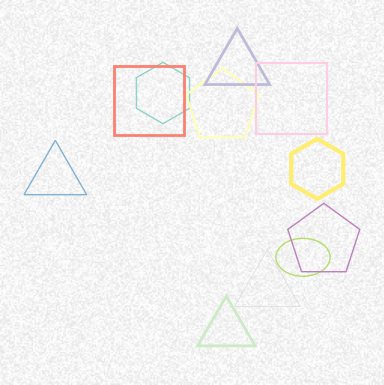[{"shape": "hexagon", "thickness": 1, "radius": 0.4, "center": [0.423, 0.758]}, {"shape": "pentagon", "thickness": 1.5, "radius": 0.5, "center": [0.578, 0.724]}, {"shape": "triangle", "thickness": 2, "radius": 0.49, "center": [0.616, 0.829]}, {"shape": "square", "thickness": 2, "radius": 0.45, "center": [0.387, 0.74]}, {"shape": "triangle", "thickness": 1, "radius": 0.47, "center": [0.144, 0.541]}, {"shape": "oval", "thickness": 1, "radius": 0.35, "center": [0.787, 0.332]}, {"shape": "square", "thickness": 1.5, "radius": 0.46, "center": [0.757, 0.745]}, {"shape": "triangle", "thickness": 0.5, "radius": 0.49, "center": [0.694, 0.253]}, {"shape": "pentagon", "thickness": 1, "radius": 0.49, "center": [0.841, 0.374]}, {"shape": "triangle", "thickness": 2, "radius": 0.43, "center": [0.588, 0.145]}, {"shape": "hexagon", "thickness": 3, "radius": 0.39, "center": [0.824, 0.561]}]